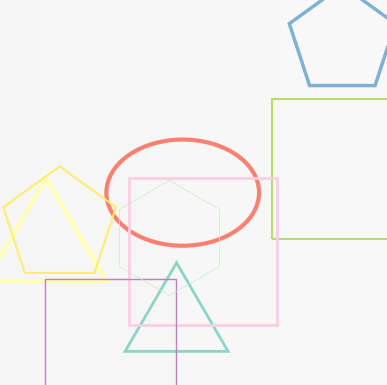[{"shape": "triangle", "thickness": 2, "radius": 0.77, "center": [0.456, 0.164]}, {"shape": "triangle", "thickness": 3, "radius": 0.89, "center": [0.119, 0.359]}, {"shape": "oval", "thickness": 3, "radius": 0.99, "center": [0.472, 0.5]}, {"shape": "pentagon", "thickness": 2.5, "radius": 0.72, "center": [0.883, 0.894]}, {"shape": "square", "thickness": 1.5, "radius": 0.91, "center": [0.882, 0.561]}, {"shape": "square", "thickness": 2, "radius": 0.95, "center": [0.523, 0.346]}, {"shape": "square", "thickness": 1, "radius": 0.84, "center": [0.285, 0.105]}, {"shape": "hexagon", "thickness": 0.5, "radius": 0.75, "center": [0.437, 0.382]}, {"shape": "pentagon", "thickness": 1.5, "radius": 0.76, "center": [0.154, 0.415]}]